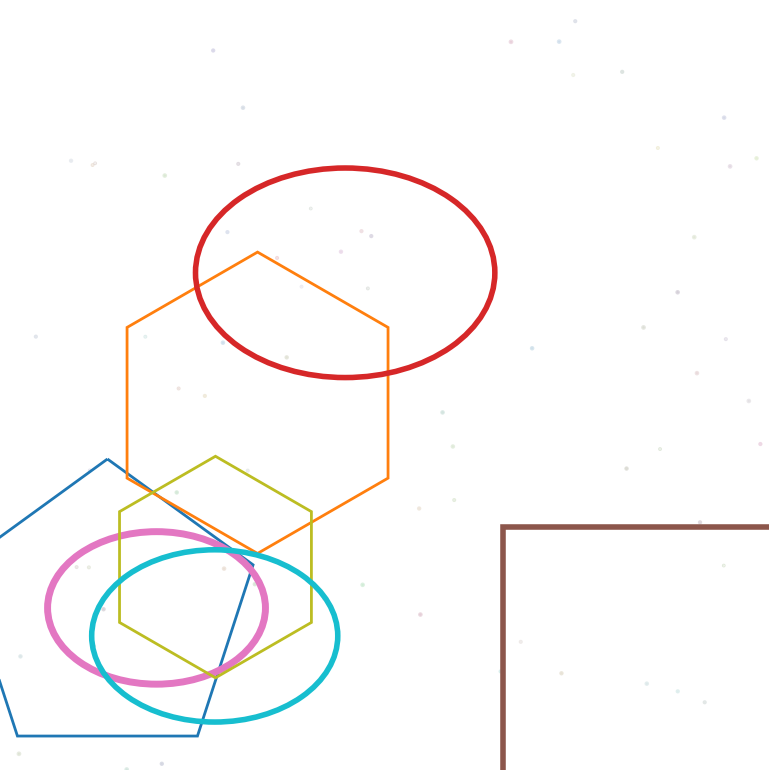[{"shape": "pentagon", "thickness": 1, "radius": 0.99, "center": [0.14, 0.205]}, {"shape": "hexagon", "thickness": 1, "radius": 0.98, "center": [0.334, 0.477]}, {"shape": "oval", "thickness": 2, "radius": 0.97, "center": [0.448, 0.646]}, {"shape": "square", "thickness": 2, "radius": 0.99, "center": [0.851, 0.117]}, {"shape": "oval", "thickness": 2.5, "radius": 0.71, "center": [0.203, 0.211]}, {"shape": "hexagon", "thickness": 1, "radius": 0.72, "center": [0.28, 0.264]}, {"shape": "oval", "thickness": 2, "radius": 0.8, "center": [0.279, 0.174]}]